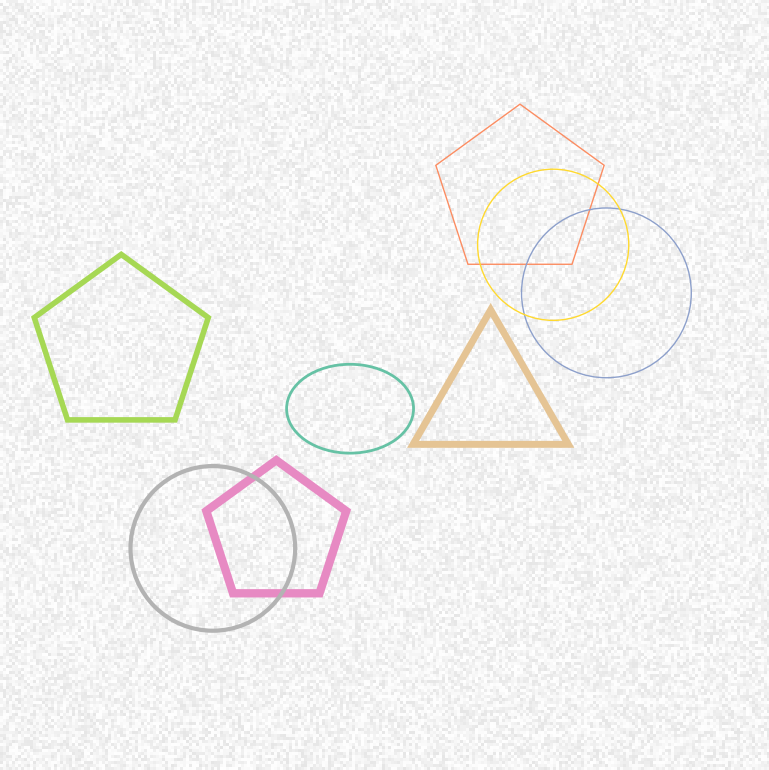[{"shape": "oval", "thickness": 1, "radius": 0.41, "center": [0.455, 0.469]}, {"shape": "pentagon", "thickness": 0.5, "radius": 0.57, "center": [0.675, 0.75]}, {"shape": "circle", "thickness": 0.5, "radius": 0.55, "center": [0.788, 0.62]}, {"shape": "pentagon", "thickness": 3, "radius": 0.48, "center": [0.359, 0.307]}, {"shape": "pentagon", "thickness": 2, "radius": 0.59, "center": [0.157, 0.551]}, {"shape": "circle", "thickness": 0.5, "radius": 0.49, "center": [0.718, 0.682]}, {"shape": "triangle", "thickness": 2.5, "radius": 0.58, "center": [0.637, 0.481]}, {"shape": "circle", "thickness": 1.5, "radius": 0.53, "center": [0.276, 0.288]}]